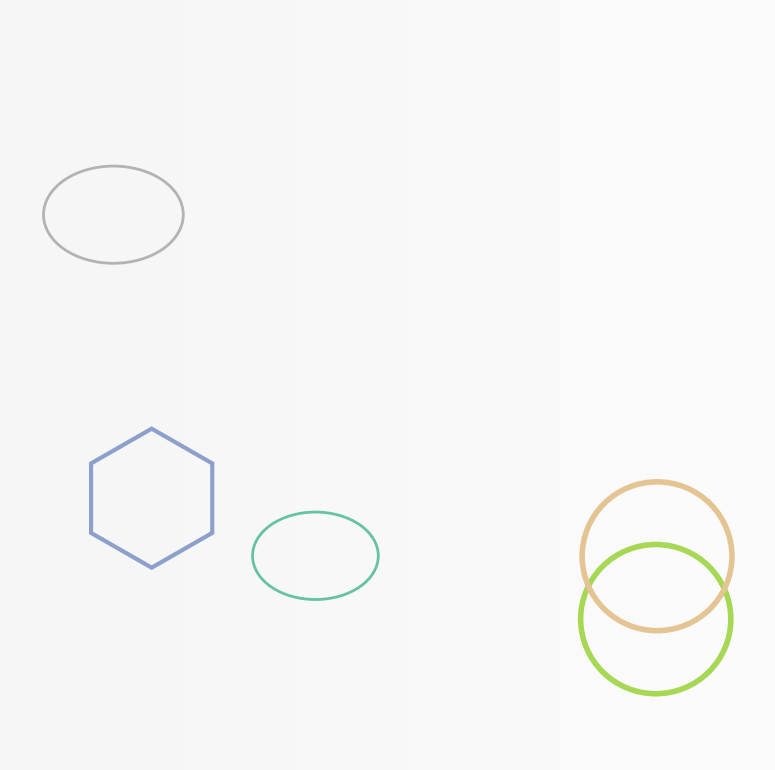[{"shape": "oval", "thickness": 1, "radius": 0.41, "center": [0.407, 0.278]}, {"shape": "hexagon", "thickness": 1.5, "radius": 0.45, "center": [0.196, 0.353]}, {"shape": "circle", "thickness": 2, "radius": 0.48, "center": [0.846, 0.196]}, {"shape": "circle", "thickness": 2, "radius": 0.48, "center": [0.848, 0.278]}, {"shape": "oval", "thickness": 1, "radius": 0.45, "center": [0.146, 0.721]}]